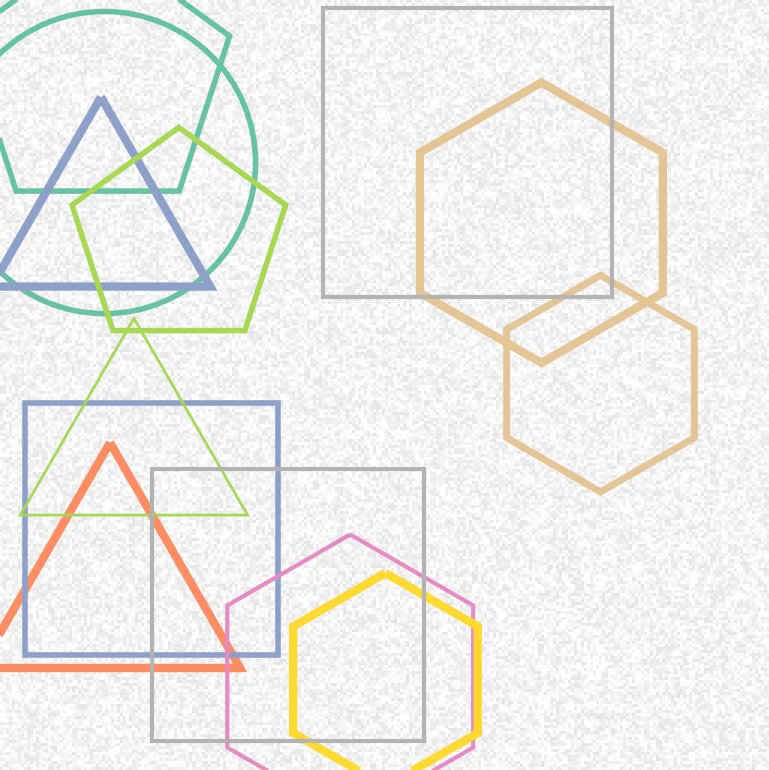[{"shape": "pentagon", "thickness": 2, "radius": 0.9, "center": [0.127, 0.898]}, {"shape": "circle", "thickness": 2, "radius": 0.98, "center": [0.136, 0.789]}, {"shape": "triangle", "thickness": 3, "radius": 0.98, "center": [0.143, 0.23]}, {"shape": "triangle", "thickness": 3, "radius": 0.82, "center": [0.131, 0.71]}, {"shape": "square", "thickness": 2, "radius": 0.82, "center": [0.196, 0.313]}, {"shape": "hexagon", "thickness": 1.5, "radius": 0.92, "center": [0.455, 0.121]}, {"shape": "triangle", "thickness": 1, "radius": 0.85, "center": [0.174, 0.416]}, {"shape": "pentagon", "thickness": 2, "radius": 0.73, "center": [0.232, 0.689]}, {"shape": "hexagon", "thickness": 3, "radius": 0.69, "center": [0.501, 0.117]}, {"shape": "hexagon", "thickness": 3, "radius": 0.91, "center": [0.703, 0.711]}, {"shape": "hexagon", "thickness": 2.5, "radius": 0.7, "center": [0.78, 0.502]}, {"shape": "square", "thickness": 1.5, "radius": 0.88, "center": [0.374, 0.214]}, {"shape": "square", "thickness": 1.5, "radius": 0.94, "center": [0.608, 0.802]}]